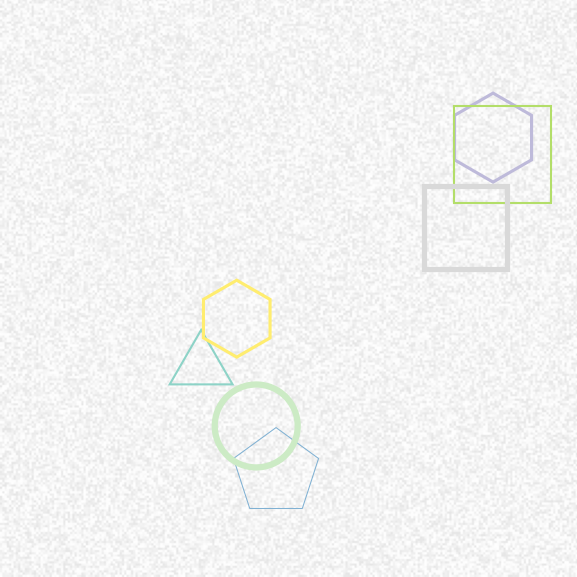[{"shape": "triangle", "thickness": 1, "radius": 0.31, "center": [0.348, 0.365]}, {"shape": "hexagon", "thickness": 1.5, "radius": 0.39, "center": [0.854, 0.761]}, {"shape": "pentagon", "thickness": 0.5, "radius": 0.39, "center": [0.478, 0.181]}, {"shape": "square", "thickness": 1, "radius": 0.42, "center": [0.87, 0.731]}, {"shape": "square", "thickness": 2.5, "radius": 0.36, "center": [0.806, 0.605]}, {"shape": "circle", "thickness": 3, "radius": 0.36, "center": [0.444, 0.262]}, {"shape": "hexagon", "thickness": 1.5, "radius": 0.33, "center": [0.41, 0.447]}]